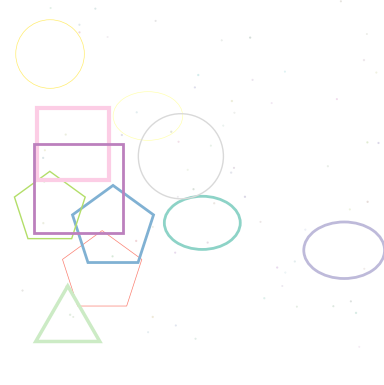[{"shape": "oval", "thickness": 2, "radius": 0.49, "center": [0.525, 0.421]}, {"shape": "oval", "thickness": 0.5, "radius": 0.45, "center": [0.384, 0.699]}, {"shape": "oval", "thickness": 2, "radius": 0.52, "center": [0.894, 0.35]}, {"shape": "pentagon", "thickness": 0.5, "radius": 0.54, "center": [0.265, 0.293]}, {"shape": "pentagon", "thickness": 2, "radius": 0.55, "center": [0.294, 0.408]}, {"shape": "pentagon", "thickness": 1, "radius": 0.48, "center": [0.129, 0.458]}, {"shape": "square", "thickness": 3, "radius": 0.47, "center": [0.19, 0.625]}, {"shape": "circle", "thickness": 1, "radius": 0.55, "center": [0.47, 0.594]}, {"shape": "square", "thickness": 2, "radius": 0.58, "center": [0.203, 0.511]}, {"shape": "triangle", "thickness": 2.5, "radius": 0.48, "center": [0.176, 0.161]}, {"shape": "circle", "thickness": 0.5, "radius": 0.45, "center": [0.13, 0.86]}]